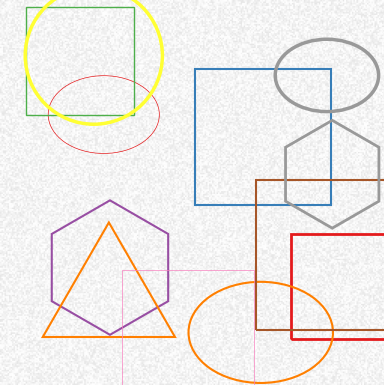[{"shape": "oval", "thickness": 0.5, "radius": 0.72, "center": [0.27, 0.702]}, {"shape": "square", "thickness": 2, "radius": 0.68, "center": [0.893, 0.256]}, {"shape": "square", "thickness": 1.5, "radius": 0.88, "center": [0.684, 0.645]}, {"shape": "square", "thickness": 1, "radius": 0.7, "center": [0.208, 0.842]}, {"shape": "hexagon", "thickness": 1.5, "radius": 0.87, "center": [0.286, 0.305]}, {"shape": "triangle", "thickness": 1.5, "radius": 0.99, "center": [0.283, 0.224]}, {"shape": "oval", "thickness": 1.5, "radius": 0.94, "center": [0.677, 0.137]}, {"shape": "circle", "thickness": 2.5, "radius": 0.89, "center": [0.244, 0.855]}, {"shape": "square", "thickness": 1.5, "radius": 0.98, "center": [0.861, 0.337]}, {"shape": "square", "thickness": 0.5, "radius": 0.86, "center": [0.488, 0.128]}, {"shape": "oval", "thickness": 2.5, "radius": 0.67, "center": [0.849, 0.804]}, {"shape": "hexagon", "thickness": 2, "radius": 0.7, "center": [0.863, 0.547]}]